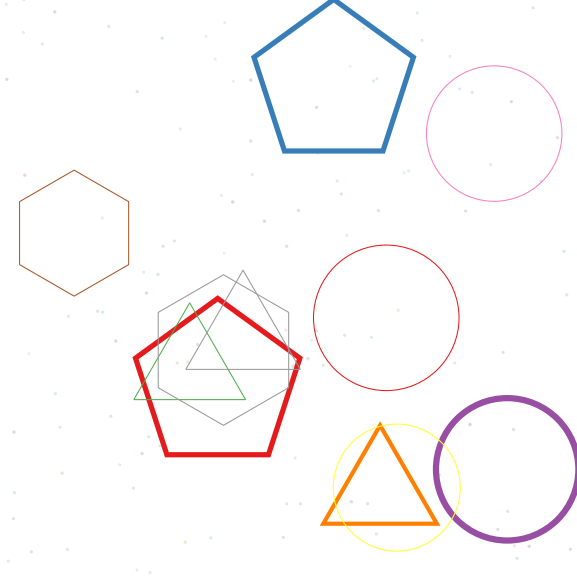[{"shape": "pentagon", "thickness": 2.5, "radius": 0.75, "center": [0.377, 0.333]}, {"shape": "circle", "thickness": 0.5, "radius": 0.63, "center": [0.669, 0.449]}, {"shape": "pentagon", "thickness": 2.5, "radius": 0.73, "center": [0.578, 0.855]}, {"shape": "triangle", "thickness": 0.5, "radius": 0.56, "center": [0.328, 0.363]}, {"shape": "circle", "thickness": 3, "radius": 0.62, "center": [0.878, 0.186]}, {"shape": "triangle", "thickness": 2, "radius": 0.57, "center": [0.658, 0.149]}, {"shape": "circle", "thickness": 0.5, "radius": 0.55, "center": [0.687, 0.155]}, {"shape": "hexagon", "thickness": 0.5, "radius": 0.55, "center": [0.128, 0.595]}, {"shape": "circle", "thickness": 0.5, "radius": 0.59, "center": [0.856, 0.768]}, {"shape": "hexagon", "thickness": 0.5, "radius": 0.65, "center": [0.387, 0.393]}, {"shape": "triangle", "thickness": 0.5, "radius": 0.57, "center": [0.421, 0.417]}]